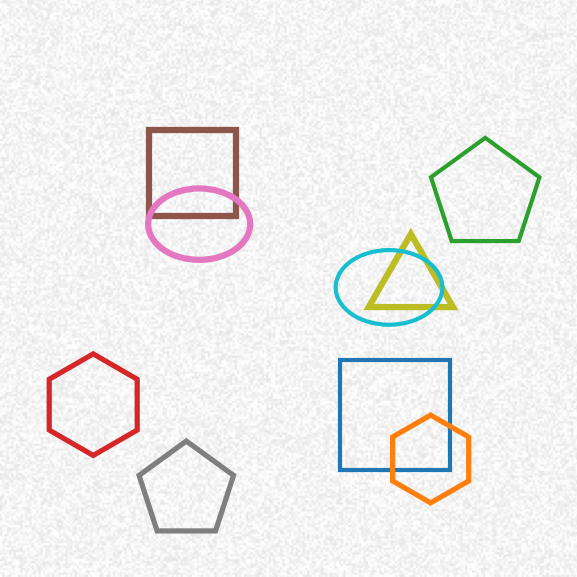[{"shape": "square", "thickness": 2, "radius": 0.48, "center": [0.685, 0.281]}, {"shape": "hexagon", "thickness": 2.5, "radius": 0.38, "center": [0.746, 0.204]}, {"shape": "pentagon", "thickness": 2, "radius": 0.49, "center": [0.84, 0.662]}, {"shape": "hexagon", "thickness": 2.5, "radius": 0.44, "center": [0.161, 0.298]}, {"shape": "square", "thickness": 3, "radius": 0.38, "center": [0.334, 0.7]}, {"shape": "oval", "thickness": 3, "radius": 0.44, "center": [0.345, 0.611]}, {"shape": "pentagon", "thickness": 2.5, "radius": 0.43, "center": [0.323, 0.149]}, {"shape": "triangle", "thickness": 3, "radius": 0.42, "center": [0.711, 0.51]}, {"shape": "oval", "thickness": 2, "radius": 0.46, "center": [0.674, 0.501]}]